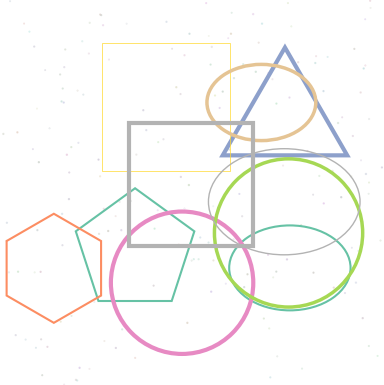[{"shape": "pentagon", "thickness": 1.5, "radius": 0.81, "center": [0.351, 0.349]}, {"shape": "oval", "thickness": 1.5, "radius": 0.79, "center": [0.753, 0.304]}, {"shape": "hexagon", "thickness": 1.5, "radius": 0.71, "center": [0.14, 0.303]}, {"shape": "triangle", "thickness": 3, "radius": 0.93, "center": [0.74, 0.69]}, {"shape": "circle", "thickness": 3, "radius": 0.92, "center": [0.473, 0.266]}, {"shape": "circle", "thickness": 2.5, "radius": 0.96, "center": [0.749, 0.395]}, {"shape": "square", "thickness": 0.5, "radius": 0.83, "center": [0.432, 0.723]}, {"shape": "oval", "thickness": 2.5, "radius": 0.71, "center": [0.679, 0.734]}, {"shape": "square", "thickness": 3, "radius": 0.8, "center": [0.496, 0.52]}, {"shape": "oval", "thickness": 1, "radius": 0.98, "center": [0.738, 0.476]}]